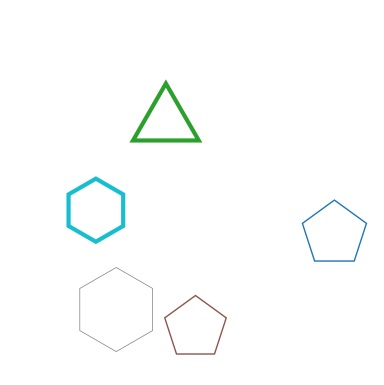[{"shape": "pentagon", "thickness": 1, "radius": 0.44, "center": [0.869, 0.393]}, {"shape": "triangle", "thickness": 3, "radius": 0.49, "center": [0.431, 0.684]}, {"shape": "pentagon", "thickness": 1, "radius": 0.42, "center": [0.508, 0.148]}, {"shape": "hexagon", "thickness": 0.5, "radius": 0.55, "center": [0.302, 0.196]}, {"shape": "hexagon", "thickness": 3, "radius": 0.41, "center": [0.249, 0.454]}]